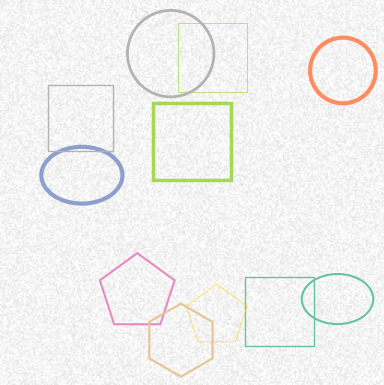[{"shape": "oval", "thickness": 1.5, "radius": 0.46, "center": [0.877, 0.223]}, {"shape": "square", "thickness": 1, "radius": 0.45, "center": [0.727, 0.191]}, {"shape": "circle", "thickness": 3, "radius": 0.43, "center": [0.891, 0.817]}, {"shape": "oval", "thickness": 3, "radius": 0.53, "center": [0.213, 0.545]}, {"shape": "pentagon", "thickness": 1.5, "radius": 0.51, "center": [0.357, 0.24]}, {"shape": "square", "thickness": 2.5, "radius": 0.5, "center": [0.499, 0.632]}, {"shape": "square", "thickness": 0.5, "radius": 0.45, "center": [0.551, 0.851]}, {"shape": "pentagon", "thickness": 0.5, "radius": 0.41, "center": [0.563, 0.179]}, {"shape": "hexagon", "thickness": 1.5, "radius": 0.47, "center": [0.47, 0.117]}, {"shape": "circle", "thickness": 2, "radius": 0.56, "center": [0.443, 0.861]}, {"shape": "square", "thickness": 1, "radius": 0.42, "center": [0.21, 0.694]}]